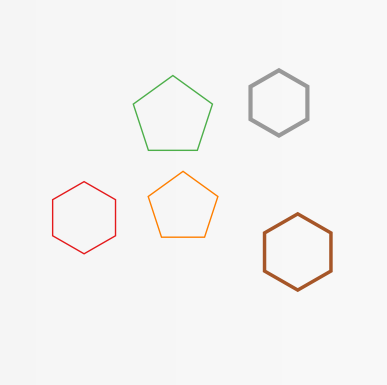[{"shape": "hexagon", "thickness": 1, "radius": 0.47, "center": [0.217, 0.434]}, {"shape": "pentagon", "thickness": 1, "radius": 0.54, "center": [0.446, 0.696]}, {"shape": "pentagon", "thickness": 1, "radius": 0.47, "center": [0.472, 0.46]}, {"shape": "hexagon", "thickness": 2.5, "radius": 0.49, "center": [0.768, 0.345]}, {"shape": "hexagon", "thickness": 3, "radius": 0.42, "center": [0.72, 0.733]}]